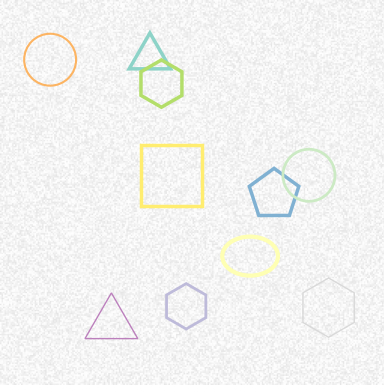[{"shape": "triangle", "thickness": 2.5, "radius": 0.31, "center": [0.389, 0.852]}, {"shape": "oval", "thickness": 3, "radius": 0.36, "center": [0.65, 0.335]}, {"shape": "hexagon", "thickness": 2, "radius": 0.29, "center": [0.484, 0.204]}, {"shape": "pentagon", "thickness": 2.5, "radius": 0.34, "center": [0.712, 0.495]}, {"shape": "circle", "thickness": 1.5, "radius": 0.34, "center": [0.13, 0.845]}, {"shape": "hexagon", "thickness": 2.5, "radius": 0.31, "center": [0.419, 0.783]}, {"shape": "hexagon", "thickness": 1, "radius": 0.38, "center": [0.853, 0.201]}, {"shape": "triangle", "thickness": 1, "radius": 0.4, "center": [0.289, 0.16]}, {"shape": "circle", "thickness": 2, "radius": 0.34, "center": [0.802, 0.545]}, {"shape": "square", "thickness": 2.5, "radius": 0.4, "center": [0.446, 0.544]}]